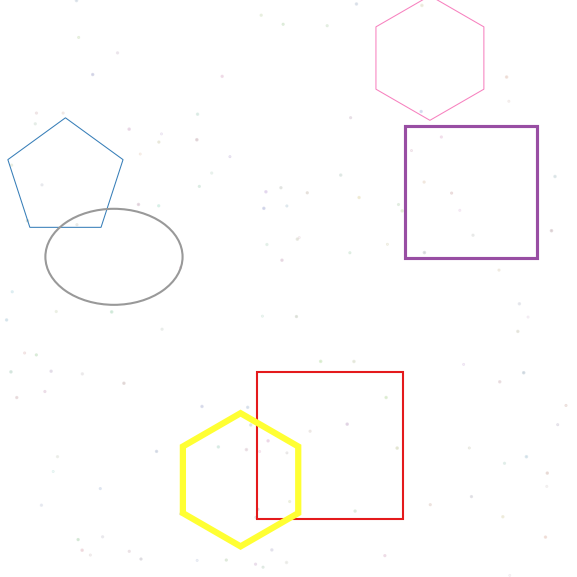[{"shape": "square", "thickness": 1, "radius": 0.63, "center": [0.571, 0.228]}, {"shape": "pentagon", "thickness": 0.5, "radius": 0.52, "center": [0.113, 0.69]}, {"shape": "square", "thickness": 1.5, "radius": 0.57, "center": [0.816, 0.667]}, {"shape": "hexagon", "thickness": 3, "radius": 0.58, "center": [0.417, 0.168]}, {"shape": "hexagon", "thickness": 0.5, "radius": 0.54, "center": [0.744, 0.899]}, {"shape": "oval", "thickness": 1, "radius": 0.59, "center": [0.197, 0.554]}]